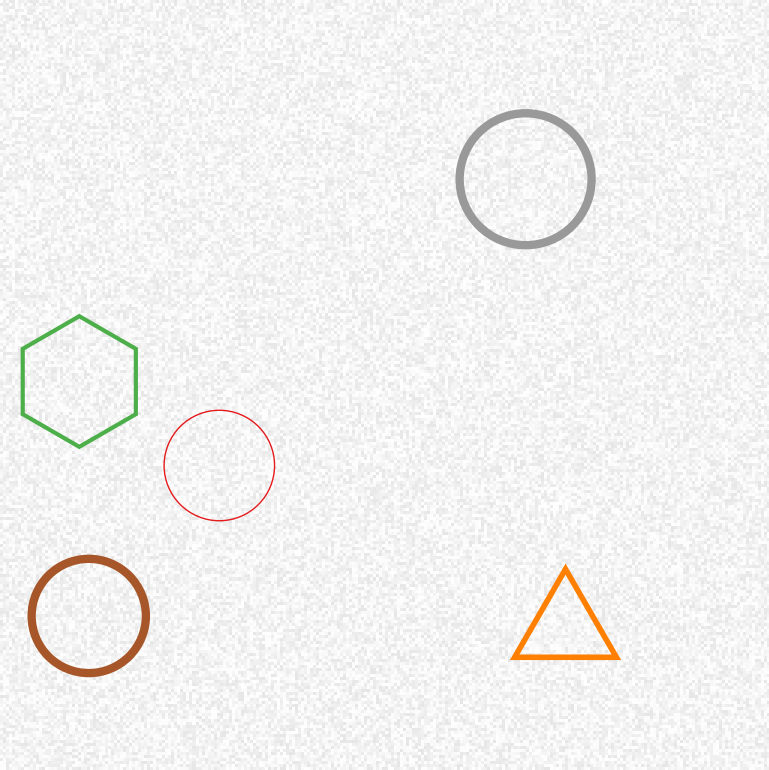[{"shape": "circle", "thickness": 0.5, "radius": 0.36, "center": [0.285, 0.395]}, {"shape": "hexagon", "thickness": 1.5, "radius": 0.42, "center": [0.103, 0.505]}, {"shape": "triangle", "thickness": 2, "radius": 0.38, "center": [0.734, 0.185]}, {"shape": "circle", "thickness": 3, "radius": 0.37, "center": [0.115, 0.2]}, {"shape": "circle", "thickness": 3, "radius": 0.43, "center": [0.683, 0.767]}]